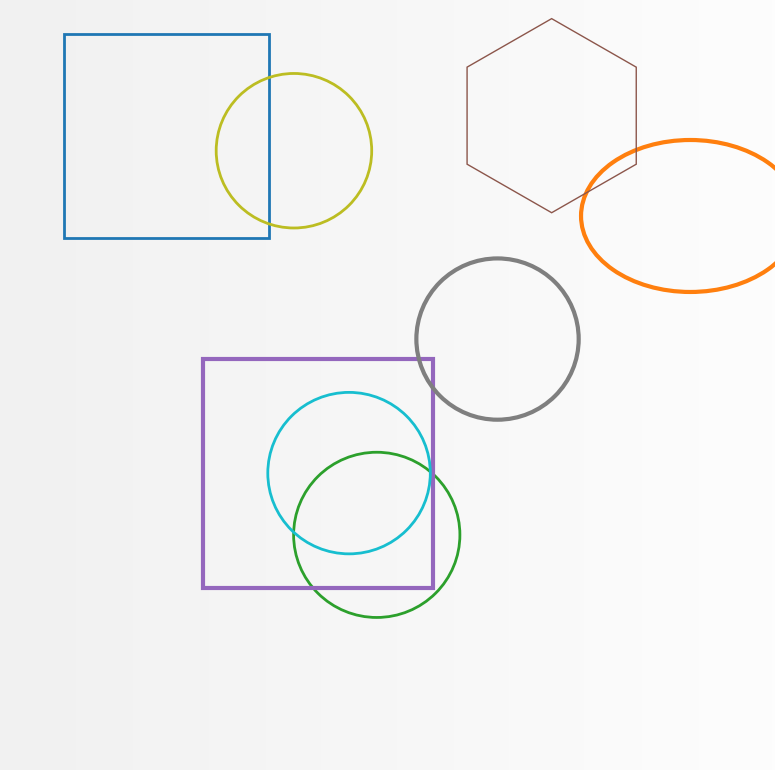[{"shape": "square", "thickness": 1, "radius": 0.66, "center": [0.215, 0.823]}, {"shape": "oval", "thickness": 1.5, "radius": 0.7, "center": [0.891, 0.72]}, {"shape": "circle", "thickness": 1, "radius": 0.54, "center": [0.486, 0.305]}, {"shape": "square", "thickness": 1.5, "radius": 0.74, "center": [0.41, 0.385]}, {"shape": "hexagon", "thickness": 0.5, "radius": 0.63, "center": [0.712, 0.85]}, {"shape": "circle", "thickness": 1.5, "radius": 0.52, "center": [0.642, 0.56]}, {"shape": "circle", "thickness": 1, "radius": 0.5, "center": [0.379, 0.804]}, {"shape": "circle", "thickness": 1, "radius": 0.52, "center": [0.45, 0.386]}]